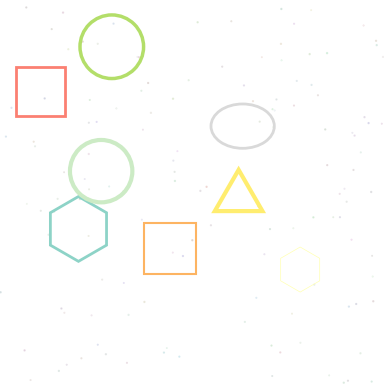[{"shape": "hexagon", "thickness": 2, "radius": 0.42, "center": [0.204, 0.405]}, {"shape": "hexagon", "thickness": 0.5, "radius": 0.29, "center": [0.78, 0.3]}, {"shape": "square", "thickness": 2, "radius": 0.32, "center": [0.105, 0.763]}, {"shape": "square", "thickness": 1.5, "radius": 0.34, "center": [0.442, 0.354]}, {"shape": "circle", "thickness": 2.5, "radius": 0.41, "center": [0.29, 0.879]}, {"shape": "oval", "thickness": 2, "radius": 0.41, "center": [0.63, 0.672]}, {"shape": "circle", "thickness": 3, "radius": 0.41, "center": [0.263, 0.555]}, {"shape": "triangle", "thickness": 3, "radius": 0.36, "center": [0.62, 0.487]}]